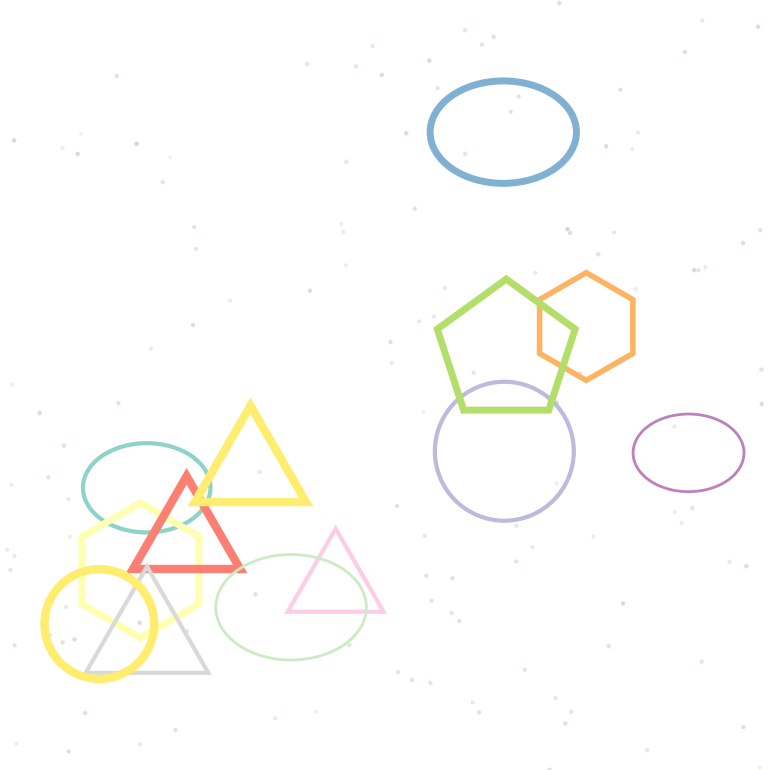[{"shape": "oval", "thickness": 1.5, "radius": 0.41, "center": [0.191, 0.366]}, {"shape": "hexagon", "thickness": 2.5, "radius": 0.44, "center": [0.182, 0.259]}, {"shape": "circle", "thickness": 1.5, "radius": 0.45, "center": [0.655, 0.414]}, {"shape": "triangle", "thickness": 3, "radius": 0.4, "center": [0.242, 0.301]}, {"shape": "oval", "thickness": 2.5, "radius": 0.48, "center": [0.654, 0.828]}, {"shape": "hexagon", "thickness": 2, "radius": 0.35, "center": [0.761, 0.576]}, {"shape": "pentagon", "thickness": 2.5, "radius": 0.47, "center": [0.657, 0.543]}, {"shape": "triangle", "thickness": 1.5, "radius": 0.36, "center": [0.436, 0.242]}, {"shape": "triangle", "thickness": 1.5, "radius": 0.46, "center": [0.191, 0.172]}, {"shape": "oval", "thickness": 1, "radius": 0.36, "center": [0.894, 0.412]}, {"shape": "oval", "thickness": 1, "radius": 0.49, "center": [0.378, 0.211]}, {"shape": "triangle", "thickness": 3, "radius": 0.42, "center": [0.325, 0.39]}, {"shape": "circle", "thickness": 3, "radius": 0.36, "center": [0.129, 0.19]}]